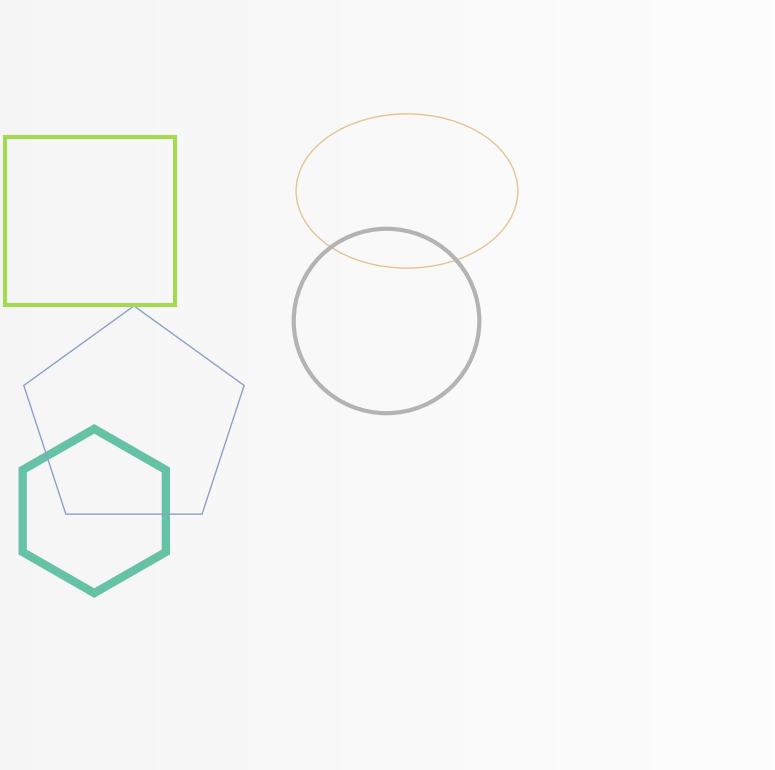[{"shape": "hexagon", "thickness": 3, "radius": 0.53, "center": [0.122, 0.336]}, {"shape": "pentagon", "thickness": 0.5, "radius": 0.75, "center": [0.173, 0.453]}, {"shape": "square", "thickness": 1.5, "radius": 0.55, "center": [0.117, 0.713]}, {"shape": "oval", "thickness": 0.5, "radius": 0.72, "center": [0.525, 0.752]}, {"shape": "circle", "thickness": 1.5, "radius": 0.6, "center": [0.499, 0.583]}]